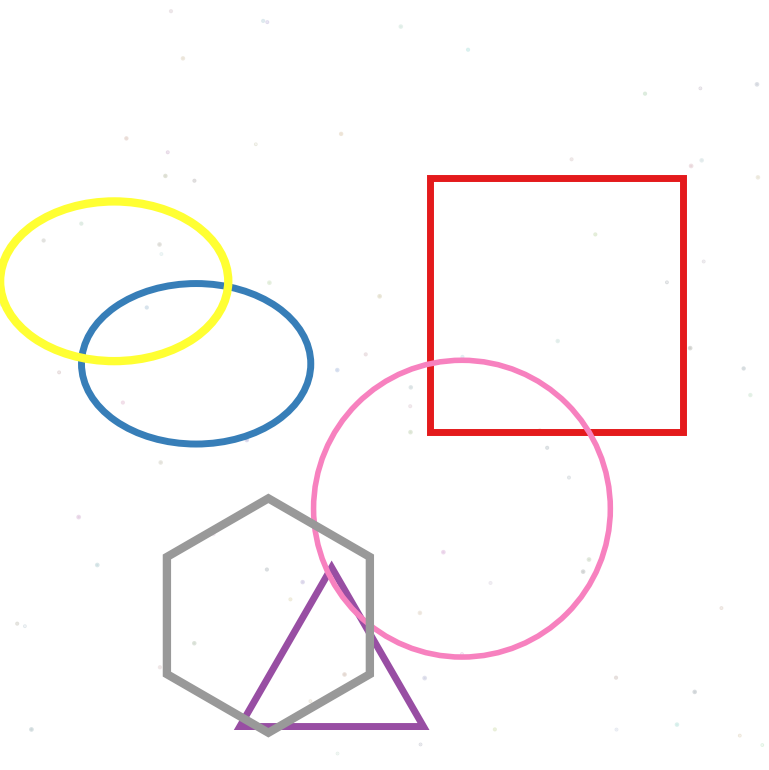[{"shape": "square", "thickness": 2.5, "radius": 0.82, "center": [0.723, 0.604]}, {"shape": "oval", "thickness": 2.5, "radius": 0.74, "center": [0.255, 0.528]}, {"shape": "triangle", "thickness": 2.5, "radius": 0.69, "center": [0.431, 0.125]}, {"shape": "oval", "thickness": 3, "radius": 0.74, "center": [0.148, 0.635]}, {"shape": "circle", "thickness": 2, "radius": 0.96, "center": [0.6, 0.339]}, {"shape": "hexagon", "thickness": 3, "radius": 0.76, "center": [0.349, 0.201]}]